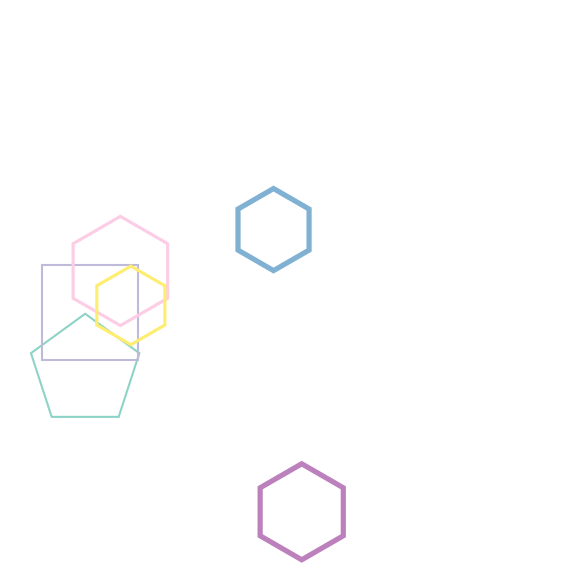[{"shape": "pentagon", "thickness": 1, "radius": 0.49, "center": [0.147, 0.357]}, {"shape": "square", "thickness": 1, "radius": 0.41, "center": [0.155, 0.458]}, {"shape": "hexagon", "thickness": 2.5, "radius": 0.36, "center": [0.474, 0.602]}, {"shape": "hexagon", "thickness": 1.5, "radius": 0.47, "center": [0.208, 0.53]}, {"shape": "hexagon", "thickness": 2.5, "radius": 0.42, "center": [0.522, 0.113]}, {"shape": "hexagon", "thickness": 1.5, "radius": 0.34, "center": [0.227, 0.47]}]